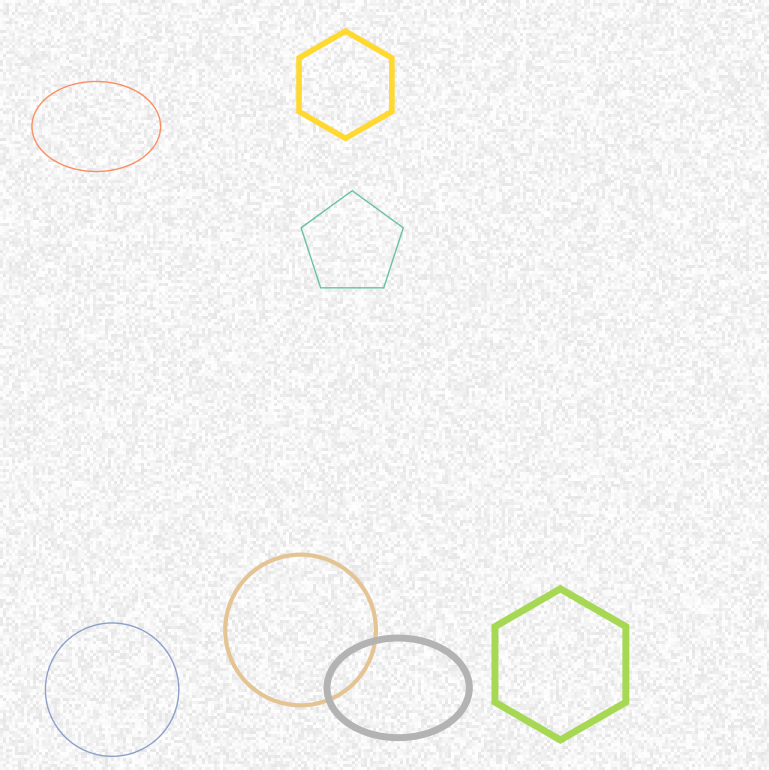[{"shape": "pentagon", "thickness": 0.5, "radius": 0.35, "center": [0.457, 0.683]}, {"shape": "oval", "thickness": 0.5, "radius": 0.42, "center": [0.125, 0.836]}, {"shape": "circle", "thickness": 0.5, "radius": 0.43, "center": [0.146, 0.104]}, {"shape": "hexagon", "thickness": 2.5, "radius": 0.49, "center": [0.728, 0.137]}, {"shape": "hexagon", "thickness": 2, "radius": 0.35, "center": [0.449, 0.89]}, {"shape": "circle", "thickness": 1.5, "radius": 0.49, "center": [0.39, 0.182]}, {"shape": "oval", "thickness": 2.5, "radius": 0.46, "center": [0.517, 0.107]}]